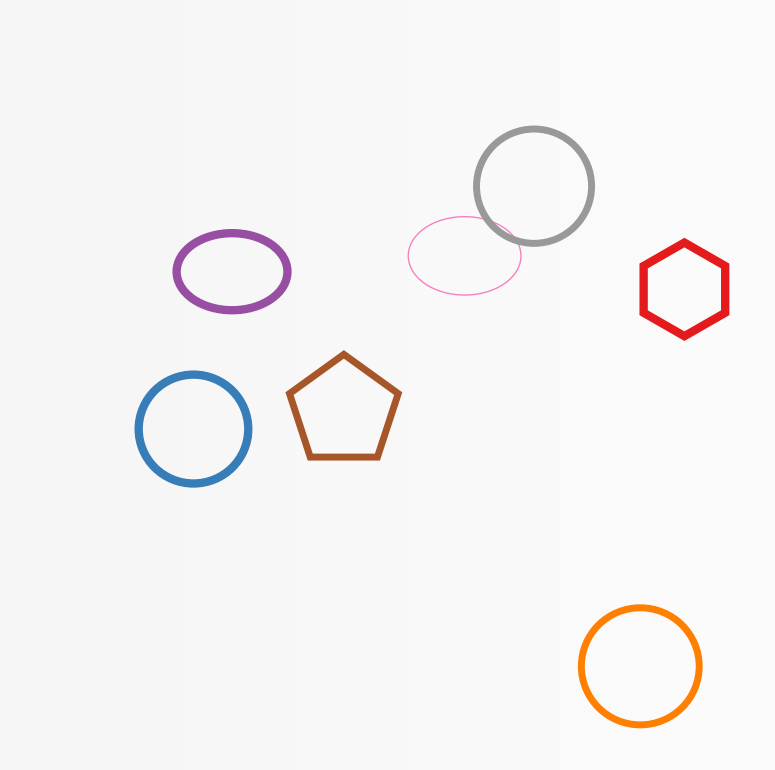[{"shape": "hexagon", "thickness": 3, "radius": 0.3, "center": [0.883, 0.624]}, {"shape": "circle", "thickness": 3, "radius": 0.35, "center": [0.25, 0.443]}, {"shape": "oval", "thickness": 3, "radius": 0.36, "center": [0.299, 0.647]}, {"shape": "circle", "thickness": 2.5, "radius": 0.38, "center": [0.826, 0.135]}, {"shape": "pentagon", "thickness": 2.5, "radius": 0.37, "center": [0.444, 0.466]}, {"shape": "oval", "thickness": 0.5, "radius": 0.36, "center": [0.6, 0.668]}, {"shape": "circle", "thickness": 2.5, "radius": 0.37, "center": [0.689, 0.758]}]